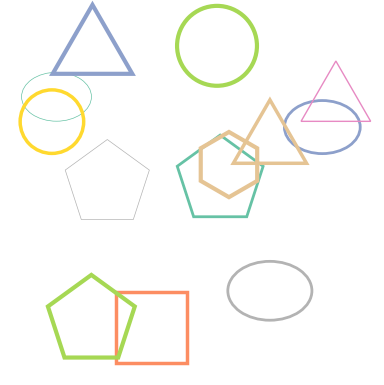[{"shape": "oval", "thickness": 0.5, "radius": 0.45, "center": [0.147, 0.749]}, {"shape": "pentagon", "thickness": 2, "radius": 0.59, "center": [0.572, 0.532]}, {"shape": "square", "thickness": 2.5, "radius": 0.46, "center": [0.393, 0.15]}, {"shape": "triangle", "thickness": 3, "radius": 0.6, "center": [0.24, 0.868]}, {"shape": "oval", "thickness": 2, "radius": 0.49, "center": [0.837, 0.67]}, {"shape": "triangle", "thickness": 1, "radius": 0.52, "center": [0.872, 0.737]}, {"shape": "circle", "thickness": 3, "radius": 0.52, "center": [0.564, 0.881]}, {"shape": "pentagon", "thickness": 3, "radius": 0.59, "center": [0.237, 0.167]}, {"shape": "circle", "thickness": 2.5, "radius": 0.41, "center": [0.135, 0.684]}, {"shape": "triangle", "thickness": 2.5, "radius": 0.55, "center": [0.701, 0.631]}, {"shape": "hexagon", "thickness": 3, "radius": 0.42, "center": [0.595, 0.573]}, {"shape": "pentagon", "thickness": 0.5, "radius": 0.57, "center": [0.279, 0.523]}, {"shape": "oval", "thickness": 2, "radius": 0.55, "center": [0.701, 0.245]}]